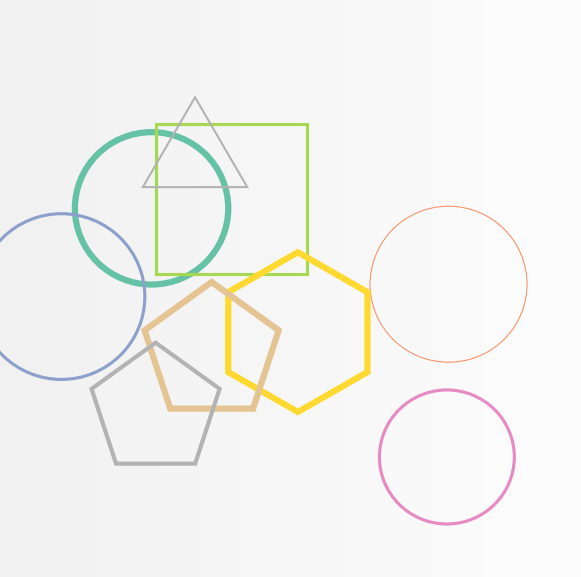[{"shape": "circle", "thickness": 3, "radius": 0.66, "center": [0.261, 0.638]}, {"shape": "circle", "thickness": 0.5, "radius": 0.68, "center": [0.772, 0.507]}, {"shape": "circle", "thickness": 1.5, "radius": 0.72, "center": [0.106, 0.486]}, {"shape": "circle", "thickness": 1.5, "radius": 0.58, "center": [0.769, 0.208]}, {"shape": "square", "thickness": 1.5, "radius": 0.65, "center": [0.398, 0.655]}, {"shape": "hexagon", "thickness": 3, "radius": 0.69, "center": [0.512, 0.424]}, {"shape": "pentagon", "thickness": 3, "radius": 0.61, "center": [0.364, 0.39]}, {"shape": "triangle", "thickness": 1, "radius": 0.52, "center": [0.336, 0.727]}, {"shape": "pentagon", "thickness": 2, "radius": 0.58, "center": [0.268, 0.29]}]